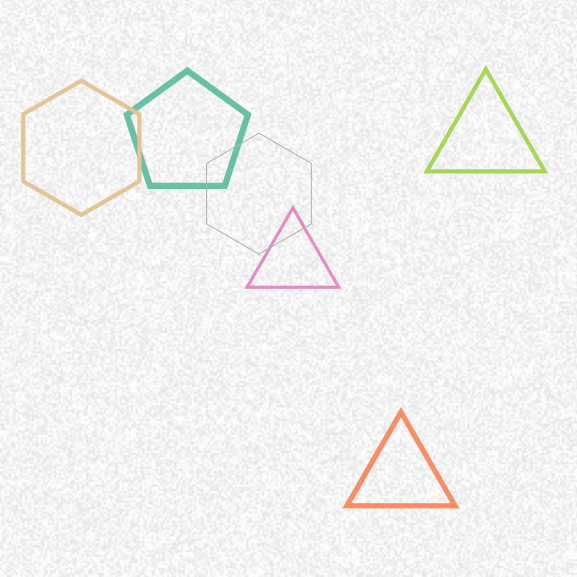[{"shape": "pentagon", "thickness": 3, "radius": 0.55, "center": [0.324, 0.766]}, {"shape": "triangle", "thickness": 2.5, "radius": 0.54, "center": [0.694, 0.177]}, {"shape": "triangle", "thickness": 1.5, "radius": 0.46, "center": [0.507, 0.548]}, {"shape": "triangle", "thickness": 2, "radius": 0.59, "center": [0.841, 0.761]}, {"shape": "hexagon", "thickness": 2, "radius": 0.58, "center": [0.141, 0.743]}, {"shape": "hexagon", "thickness": 0.5, "radius": 0.52, "center": [0.448, 0.664]}]